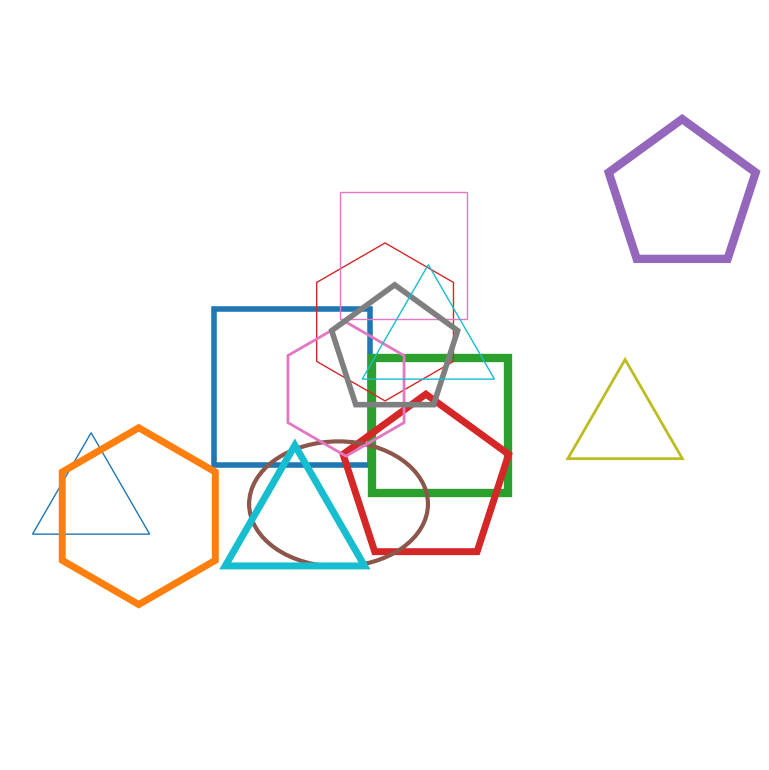[{"shape": "square", "thickness": 2, "radius": 0.51, "center": [0.379, 0.497]}, {"shape": "triangle", "thickness": 0.5, "radius": 0.44, "center": [0.118, 0.35]}, {"shape": "hexagon", "thickness": 2.5, "radius": 0.57, "center": [0.18, 0.33]}, {"shape": "square", "thickness": 3, "radius": 0.44, "center": [0.571, 0.447]}, {"shape": "hexagon", "thickness": 0.5, "radius": 0.51, "center": [0.5, 0.582]}, {"shape": "pentagon", "thickness": 2.5, "radius": 0.57, "center": [0.553, 0.375]}, {"shape": "pentagon", "thickness": 3, "radius": 0.5, "center": [0.886, 0.745]}, {"shape": "oval", "thickness": 1.5, "radius": 0.58, "center": [0.44, 0.345]}, {"shape": "hexagon", "thickness": 1, "radius": 0.44, "center": [0.449, 0.495]}, {"shape": "square", "thickness": 0.5, "radius": 0.41, "center": [0.524, 0.668]}, {"shape": "pentagon", "thickness": 2, "radius": 0.43, "center": [0.513, 0.544]}, {"shape": "triangle", "thickness": 1, "radius": 0.43, "center": [0.812, 0.447]}, {"shape": "triangle", "thickness": 2.5, "radius": 0.52, "center": [0.383, 0.317]}, {"shape": "triangle", "thickness": 0.5, "radius": 0.5, "center": [0.556, 0.557]}]